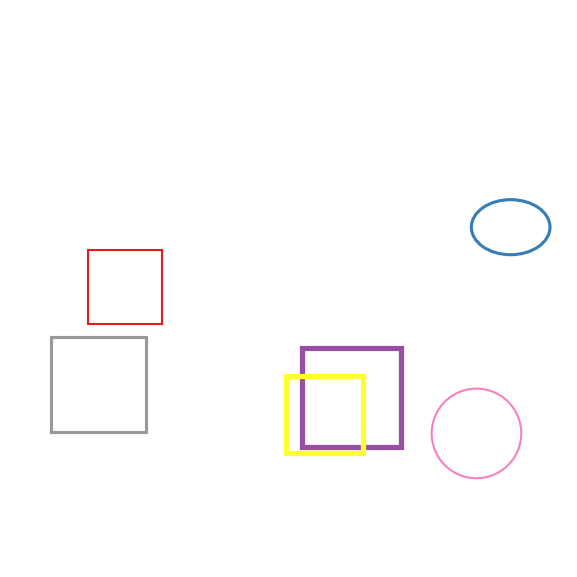[{"shape": "square", "thickness": 1, "radius": 0.32, "center": [0.216, 0.501]}, {"shape": "oval", "thickness": 1.5, "radius": 0.34, "center": [0.884, 0.606]}, {"shape": "square", "thickness": 2.5, "radius": 0.43, "center": [0.608, 0.312]}, {"shape": "square", "thickness": 2.5, "radius": 0.33, "center": [0.561, 0.281]}, {"shape": "circle", "thickness": 1, "radius": 0.39, "center": [0.825, 0.249]}, {"shape": "square", "thickness": 1.5, "radius": 0.41, "center": [0.171, 0.334]}]